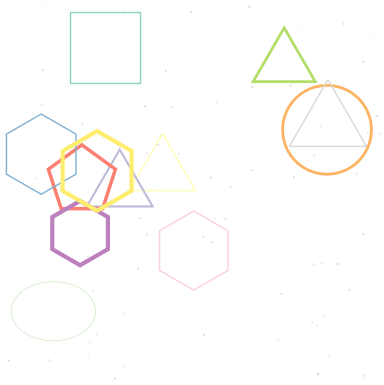[{"shape": "square", "thickness": 1, "radius": 0.46, "center": [0.273, 0.877]}, {"shape": "triangle", "thickness": 1, "radius": 0.49, "center": [0.422, 0.555]}, {"shape": "triangle", "thickness": 1.5, "radius": 0.49, "center": [0.311, 0.513]}, {"shape": "pentagon", "thickness": 2.5, "radius": 0.46, "center": [0.213, 0.532]}, {"shape": "hexagon", "thickness": 1, "radius": 0.52, "center": [0.107, 0.6]}, {"shape": "circle", "thickness": 2, "radius": 0.58, "center": [0.849, 0.663]}, {"shape": "triangle", "thickness": 2, "radius": 0.47, "center": [0.738, 0.834]}, {"shape": "hexagon", "thickness": 1, "radius": 0.51, "center": [0.503, 0.349]}, {"shape": "triangle", "thickness": 1, "radius": 0.58, "center": [0.852, 0.678]}, {"shape": "hexagon", "thickness": 3, "radius": 0.42, "center": [0.208, 0.395]}, {"shape": "oval", "thickness": 0.5, "radius": 0.55, "center": [0.138, 0.192]}, {"shape": "hexagon", "thickness": 3, "radius": 0.52, "center": [0.252, 0.556]}]